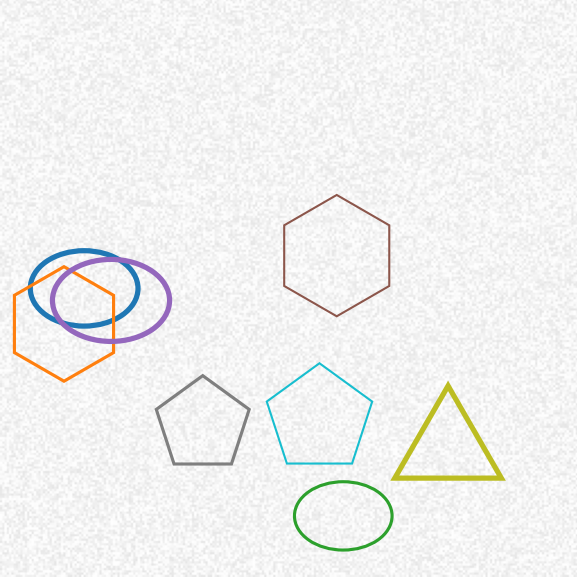[{"shape": "oval", "thickness": 2.5, "radius": 0.47, "center": [0.146, 0.5]}, {"shape": "hexagon", "thickness": 1.5, "radius": 0.5, "center": [0.111, 0.438]}, {"shape": "oval", "thickness": 1.5, "radius": 0.42, "center": [0.594, 0.106]}, {"shape": "oval", "thickness": 2.5, "radius": 0.51, "center": [0.192, 0.479]}, {"shape": "hexagon", "thickness": 1, "radius": 0.53, "center": [0.583, 0.556]}, {"shape": "pentagon", "thickness": 1.5, "radius": 0.42, "center": [0.351, 0.264]}, {"shape": "triangle", "thickness": 2.5, "radius": 0.53, "center": [0.776, 0.224]}, {"shape": "pentagon", "thickness": 1, "radius": 0.48, "center": [0.553, 0.274]}]